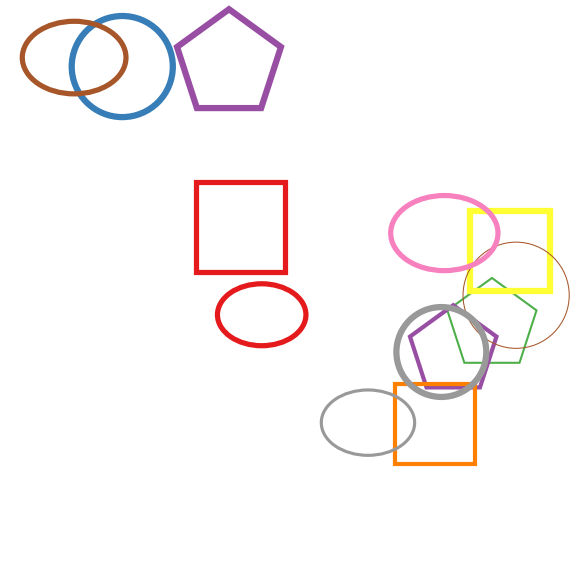[{"shape": "square", "thickness": 2.5, "radius": 0.39, "center": [0.417, 0.606]}, {"shape": "oval", "thickness": 2.5, "radius": 0.38, "center": [0.453, 0.454]}, {"shape": "circle", "thickness": 3, "radius": 0.44, "center": [0.212, 0.884]}, {"shape": "pentagon", "thickness": 1, "radius": 0.41, "center": [0.852, 0.437]}, {"shape": "pentagon", "thickness": 2, "radius": 0.39, "center": [0.785, 0.392]}, {"shape": "pentagon", "thickness": 3, "radius": 0.47, "center": [0.397, 0.889]}, {"shape": "square", "thickness": 2, "radius": 0.35, "center": [0.753, 0.265]}, {"shape": "square", "thickness": 3, "radius": 0.35, "center": [0.883, 0.565]}, {"shape": "circle", "thickness": 0.5, "radius": 0.46, "center": [0.894, 0.488]}, {"shape": "oval", "thickness": 2.5, "radius": 0.45, "center": [0.128, 0.899]}, {"shape": "oval", "thickness": 2.5, "radius": 0.46, "center": [0.769, 0.596]}, {"shape": "circle", "thickness": 3, "radius": 0.39, "center": [0.764, 0.39]}, {"shape": "oval", "thickness": 1.5, "radius": 0.4, "center": [0.637, 0.267]}]